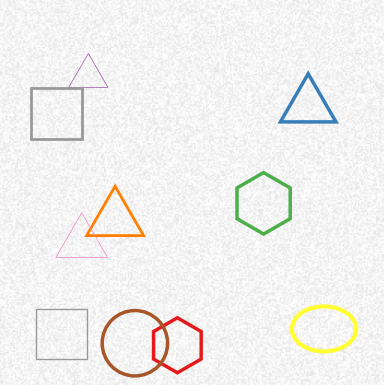[{"shape": "hexagon", "thickness": 2.5, "radius": 0.36, "center": [0.461, 0.103]}, {"shape": "triangle", "thickness": 2.5, "radius": 0.42, "center": [0.801, 0.725]}, {"shape": "hexagon", "thickness": 2.5, "radius": 0.4, "center": [0.685, 0.472]}, {"shape": "triangle", "thickness": 0.5, "radius": 0.29, "center": [0.229, 0.802]}, {"shape": "triangle", "thickness": 2, "radius": 0.43, "center": [0.299, 0.431]}, {"shape": "oval", "thickness": 3, "radius": 0.42, "center": [0.842, 0.146]}, {"shape": "circle", "thickness": 2.5, "radius": 0.42, "center": [0.35, 0.108]}, {"shape": "triangle", "thickness": 0.5, "radius": 0.39, "center": [0.212, 0.37]}, {"shape": "square", "thickness": 1, "radius": 0.33, "center": [0.16, 0.133]}, {"shape": "square", "thickness": 2, "radius": 0.33, "center": [0.147, 0.705]}]